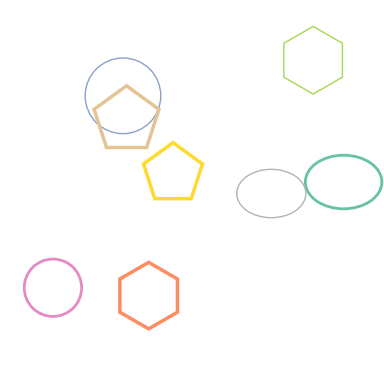[{"shape": "oval", "thickness": 2, "radius": 0.5, "center": [0.892, 0.527]}, {"shape": "hexagon", "thickness": 2.5, "radius": 0.43, "center": [0.386, 0.232]}, {"shape": "circle", "thickness": 1, "radius": 0.49, "center": [0.319, 0.751]}, {"shape": "circle", "thickness": 2, "radius": 0.37, "center": [0.138, 0.253]}, {"shape": "hexagon", "thickness": 1, "radius": 0.44, "center": [0.813, 0.844]}, {"shape": "pentagon", "thickness": 2.5, "radius": 0.4, "center": [0.449, 0.549]}, {"shape": "pentagon", "thickness": 2.5, "radius": 0.44, "center": [0.329, 0.689]}, {"shape": "oval", "thickness": 1, "radius": 0.45, "center": [0.705, 0.497]}]